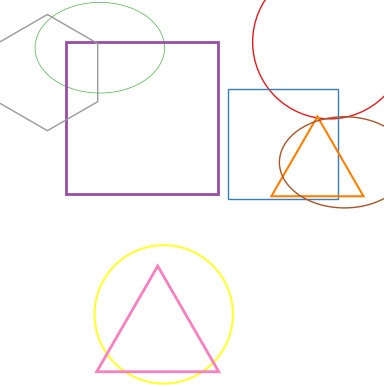[{"shape": "circle", "thickness": 1, "radius": 1.0, "center": [0.856, 0.891]}, {"shape": "square", "thickness": 1, "radius": 0.71, "center": [0.735, 0.626]}, {"shape": "oval", "thickness": 0.5, "radius": 0.84, "center": [0.259, 0.876]}, {"shape": "square", "thickness": 2, "radius": 0.99, "center": [0.368, 0.693]}, {"shape": "triangle", "thickness": 1.5, "radius": 0.69, "center": [0.824, 0.559]}, {"shape": "circle", "thickness": 1.5, "radius": 0.9, "center": [0.425, 0.183]}, {"shape": "oval", "thickness": 1, "radius": 0.85, "center": [0.895, 0.578]}, {"shape": "triangle", "thickness": 2, "radius": 0.91, "center": [0.41, 0.126]}, {"shape": "hexagon", "thickness": 1, "radius": 0.75, "center": [0.123, 0.811]}]